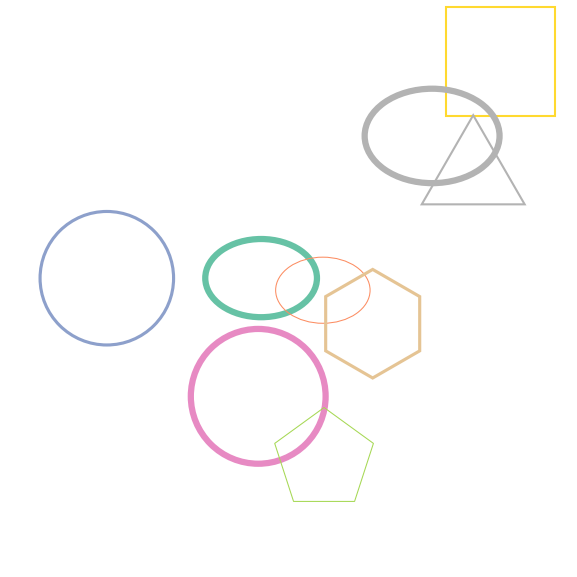[{"shape": "oval", "thickness": 3, "radius": 0.48, "center": [0.452, 0.518]}, {"shape": "oval", "thickness": 0.5, "radius": 0.41, "center": [0.559, 0.497]}, {"shape": "circle", "thickness": 1.5, "radius": 0.58, "center": [0.185, 0.517]}, {"shape": "circle", "thickness": 3, "radius": 0.58, "center": [0.447, 0.313]}, {"shape": "pentagon", "thickness": 0.5, "radius": 0.45, "center": [0.561, 0.204]}, {"shape": "square", "thickness": 1, "radius": 0.47, "center": [0.867, 0.893]}, {"shape": "hexagon", "thickness": 1.5, "radius": 0.47, "center": [0.645, 0.439]}, {"shape": "oval", "thickness": 3, "radius": 0.58, "center": [0.748, 0.764]}, {"shape": "triangle", "thickness": 1, "radius": 0.51, "center": [0.819, 0.697]}]